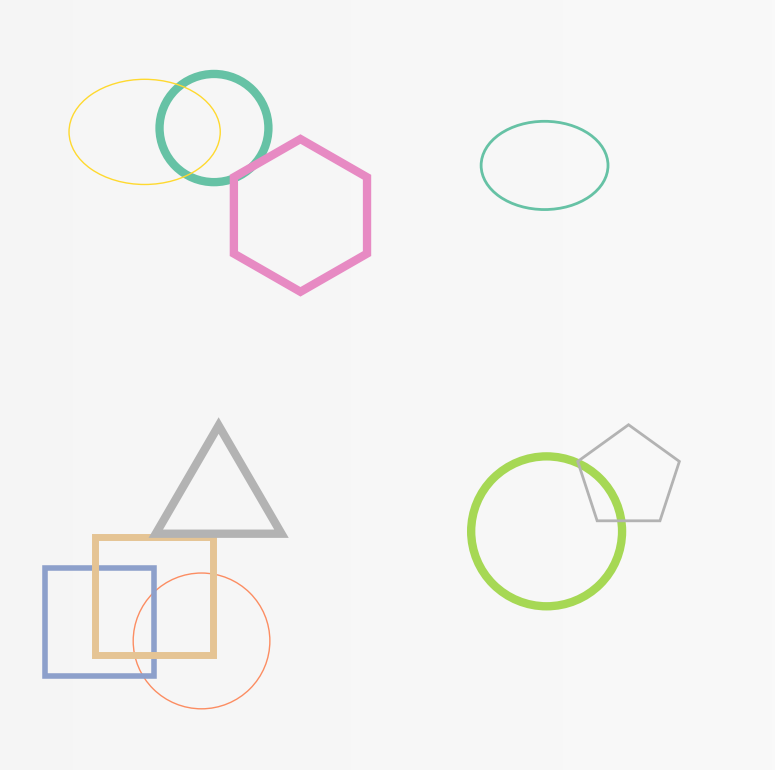[{"shape": "oval", "thickness": 1, "radius": 0.41, "center": [0.703, 0.785]}, {"shape": "circle", "thickness": 3, "radius": 0.35, "center": [0.276, 0.834]}, {"shape": "circle", "thickness": 0.5, "radius": 0.44, "center": [0.26, 0.168]}, {"shape": "square", "thickness": 2, "radius": 0.35, "center": [0.128, 0.192]}, {"shape": "hexagon", "thickness": 3, "radius": 0.5, "center": [0.388, 0.72]}, {"shape": "circle", "thickness": 3, "radius": 0.49, "center": [0.705, 0.31]}, {"shape": "oval", "thickness": 0.5, "radius": 0.49, "center": [0.187, 0.829]}, {"shape": "square", "thickness": 2.5, "radius": 0.38, "center": [0.199, 0.226]}, {"shape": "triangle", "thickness": 3, "radius": 0.47, "center": [0.282, 0.354]}, {"shape": "pentagon", "thickness": 1, "radius": 0.34, "center": [0.811, 0.379]}]